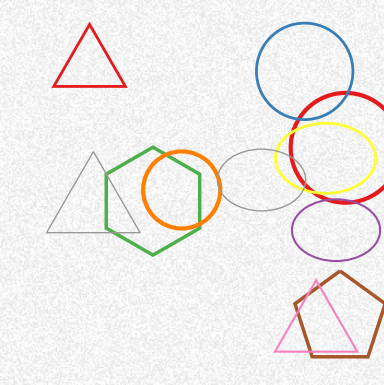[{"shape": "triangle", "thickness": 2, "radius": 0.54, "center": [0.233, 0.829]}, {"shape": "circle", "thickness": 3, "radius": 0.71, "center": [0.898, 0.616]}, {"shape": "circle", "thickness": 2, "radius": 0.63, "center": [0.791, 0.815]}, {"shape": "hexagon", "thickness": 2.5, "radius": 0.7, "center": [0.397, 0.477]}, {"shape": "oval", "thickness": 1.5, "radius": 0.57, "center": [0.873, 0.402]}, {"shape": "circle", "thickness": 3, "radius": 0.5, "center": [0.472, 0.507]}, {"shape": "oval", "thickness": 2, "radius": 0.65, "center": [0.846, 0.589]}, {"shape": "pentagon", "thickness": 2.5, "radius": 0.62, "center": [0.883, 0.173]}, {"shape": "triangle", "thickness": 1.5, "radius": 0.62, "center": [0.821, 0.148]}, {"shape": "oval", "thickness": 1, "radius": 0.57, "center": [0.679, 0.532]}, {"shape": "triangle", "thickness": 1, "radius": 0.7, "center": [0.243, 0.466]}]